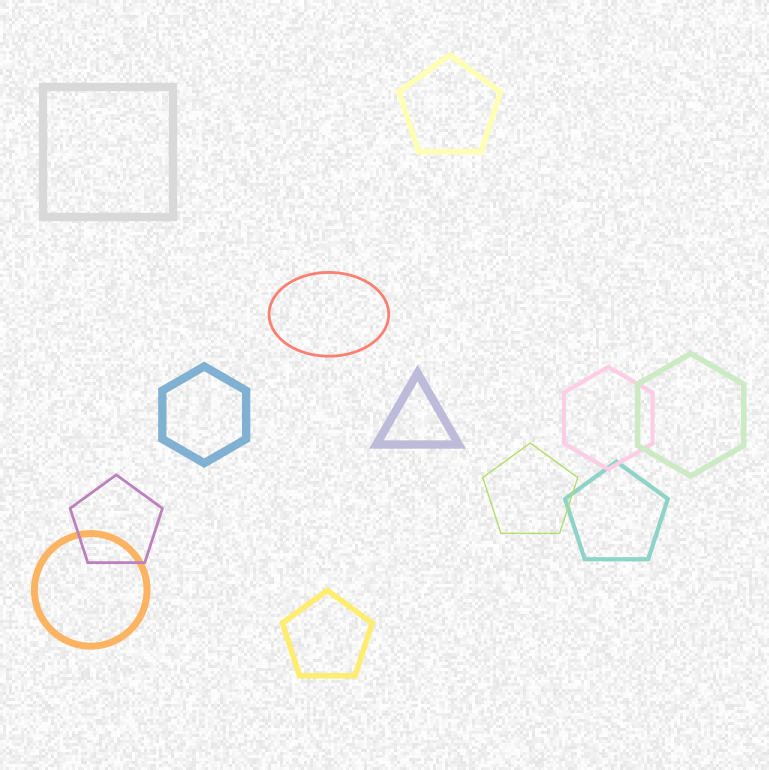[{"shape": "pentagon", "thickness": 1.5, "radius": 0.35, "center": [0.801, 0.33]}, {"shape": "pentagon", "thickness": 2, "radius": 0.35, "center": [0.584, 0.859]}, {"shape": "triangle", "thickness": 3, "radius": 0.31, "center": [0.542, 0.454]}, {"shape": "oval", "thickness": 1, "radius": 0.39, "center": [0.427, 0.592]}, {"shape": "hexagon", "thickness": 3, "radius": 0.31, "center": [0.265, 0.461]}, {"shape": "circle", "thickness": 2.5, "radius": 0.37, "center": [0.118, 0.234]}, {"shape": "pentagon", "thickness": 0.5, "radius": 0.32, "center": [0.689, 0.36]}, {"shape": "hexagon", "thickness": 1.5, "radius": 0.33, "center": [0.79, 0.457]}, {"shape": "square", "thickness": 3, "radius": 0.42, "center": [0.14, 0.802]}, {"shape": "pentagon", "thickness": 1, "radius": 0.32, "center": [0.151, 0.32]}, {"shape": "hexagon", "thickness": 2, "radius": 0.4, "center": [0.897, 0.461]}, {"shape": "pentagon", "thickness": 2, "radius": 0.31, "center": [0.425, 0.172]}]